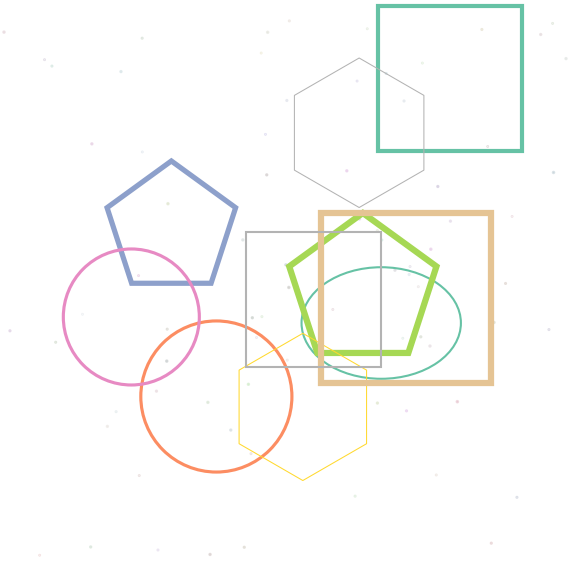[{"shape": "oval", "thickness": 1, "radius": 0.69, "center": [0.66, 0.44]}, {"shape": "square", "thickness": 2, "radius": 0.63, "center": [0.779, 0.863]}, {"shape": "circle", "thickness": 1.5, "radius": 0.65, "center": [0.375, 0.313]}, {"shape": "pentagon", "thickness": 2.5, "radius": 0.59, "center": [0.297, 0.603]}, {"shape": "circle", "thickness": 1.5, "radius": 0.59, "center": [0.227, 0.45]}, {"shape": "pentagon", "thickness": 3, "radius": 0.67, "center": [0.628, 0.496]}, {"shape": "hexagon", "thickness": 0.5, "radius": 0.64, "center": [0.524, 0.295]}, {"shape": "square", "thickness": 3, "radius": 0.74, "center": [0.702, 0.484]}, {"shape": "hexagon", "thickness": 0.5, "radius": 0.65, "center": [0.622, 0.769]}, {"shape": "square", "thickness": 1, "radius": 0.58, "center": [0.544, 0.481]}]